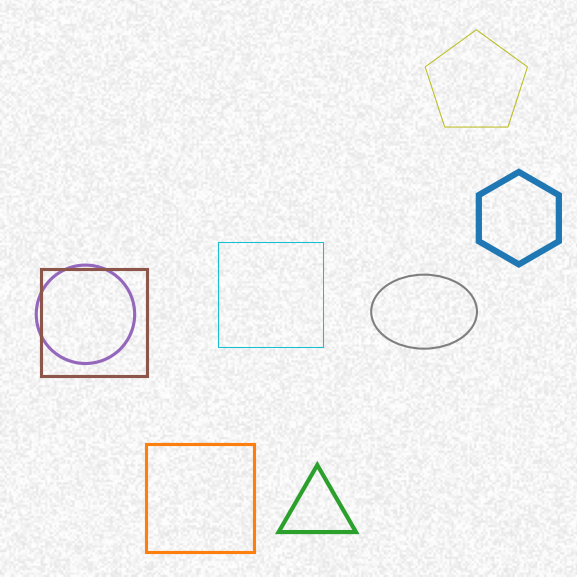[{"shape": "hexagon", "thickness": 3, "radius": 0.4, "center": [0.898, 0.621]}, {"shape": "square", "thickness": 1.5, "radius": 0.47, "center": [0.346, 0.137]}, {"shape": "triangle", "thickness": 2, "radius": 0.39, "center": [0.549, 0.116]}, {"shape": "circle", "thickness": 1.5, "radius": 0.43, "center": [0.148, 0.455]}, {"shape": "square", "thickness": 1.5, "radius": 0.46, "center": [0.163, 0.441]}, {"shape": "oval", "thickness": 1, "radius": 0.46, "center": [0.734, 0.459]}, {"shape": "pentagon", "thickness": 0.5, "radius": 0.47, "center": [0.825, 0.854]}, {"shape": "square", "thickness": 0.5, "radius": 0.46, "center": [0.468, 0.489]}]